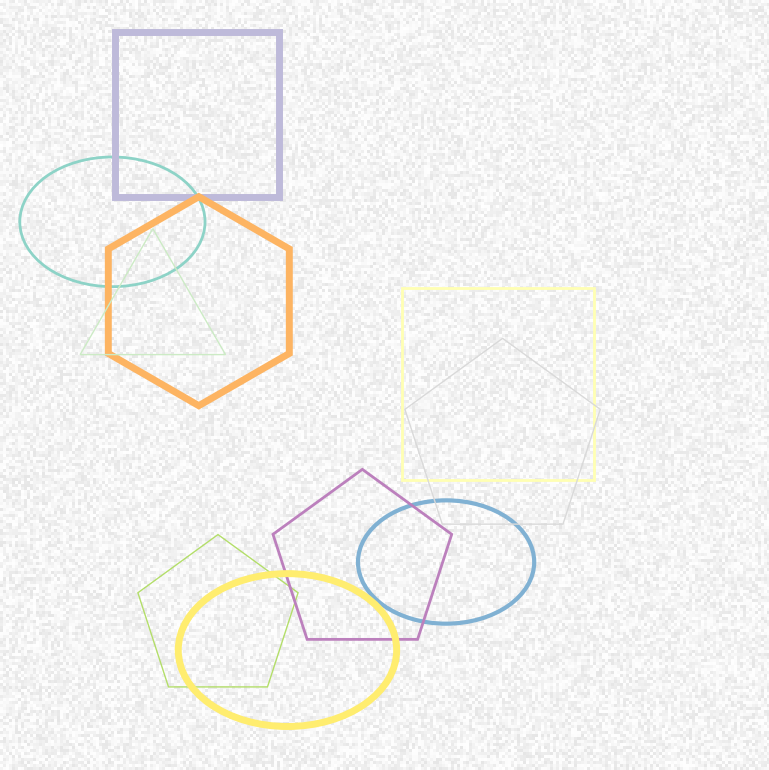[{"shape": "oval", "thickness": 1, "radius": 0.6, "center": [0.146, 0.712]}, {"shape": "square", "thickness": 1, "radius": 0.62, "center": [0.647, 0.501]}, {"shape": "square", "thickness": 2.5, "radius": 0.54, "center": [0.256, 0.851]}, {"shape": "oval", "thickness": 1.5, "radius": 0.57, "center": [0.579, 0.27]}, {"shape": "hexagon", "thickness": 2.5, "radius": 0.68, "center": [0.258, 0.609]}, {"shape": "pentagon", "thickness": 0.5, "radius": 0.55, "center": [0.283, 0.196]}, {"shape": "pentagon", "thickness": 0.5, "radius": 0.67, "center": [0.653, 0.427]}, {"shape": "pentagon", "thickness": 1, "radius": 0.61, "center": [0.471, 0.268]}, {"shape": "triangle", "thickness": 0.5, "radius": 0.55, "center": [0.198, 0.594]}, {"shape": "oval", "thickness": 2.5, "radius": 0.71, "center": [0.373, 0.156]}]